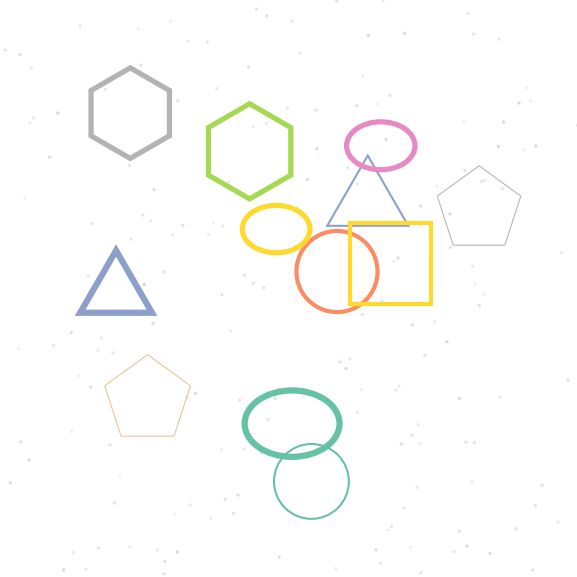[{"shape": "circle", "thickness": 1, "radius": 0.32, "center": [0.539, 0.166]}, {"shape": "oval", "thickness": 3, "radius": 0.41, "center": [0.506, 0.266]}, {"shape": "circle", "thickness": 2, "radius": 0.35, "center": [0.584, 0.529]}, {"shape": "triangle", "thickness": 3, "radius": 0.36, "center": [0.201, 0.493]}, {"shape": "triangle", "thickness": 1, "radius": 0.41, "center": [0.637, 0.649]}, {"shape": "oval", "thickness": 2.5, "radius": 0.3, "center": [0.659, 0.747]}, {"shape": "hexagon", "thickness": 2.5, "radius": 0.41, "center": [0.432, 0.737]}, {"shape": "oval", "thickness": 2.5, "radius": 0.29, "center": [0.478, 0.602]}, {"shape": "square", "thickness": 2, "radius": 0.35, "center": [0.676, 0.543]}, {"shape": "pentagon", "thickness": 0.5, "radius": 0.39, "center": [0.256, 0.307]}, {"shape": "pentagon", "thickness": 0.5, "radius": 0.38, "center": [0.83, 0.636]}, {"shape": "hexagon", "thickness": 2.5, "radius": 0.39, "center": [0.226, 0.803]}]